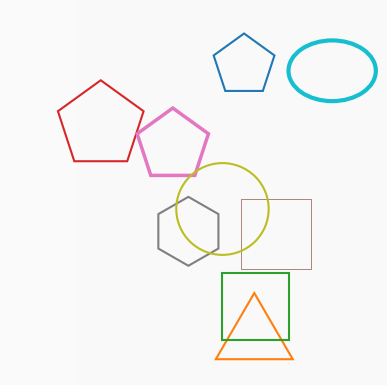[{"shape": "pentagon", "thickness": 1.5, "radius": 0.41, "center": [0.63, 0.831]}, {"shape": "triangle", "thickness": 1.5, "radius": 0.57, "center": [0.656, 0.124]}, {"shape": "square", "thickness": 1.5, "radius": 0.43, "center": [0.66, 0.205]}, {"shape": "pentagon", "thickness": 1.5, "radius": 0.58, "center": [0.26, 0.675]}, {"shape": "square", "thickness": 0.5, "radius": 0.45, "center": [0.712, 0.392]}, {"shape": "pentagon", "thickness": 2.5, "radius": 0.48, "center": [0.446, 0.623]}, {"shape": "hexagon", "thickness": 1.5, "radius": 0.45, "center": [0.486, 0.399]}, {"shape": "circle", "thickness": 1.5, "radius": 0.6, "center": [0.574, 0.457]}, {"shape": "oval", "thickness": 3, "radius": 0.56, "center": [0.857, 0.816]}]